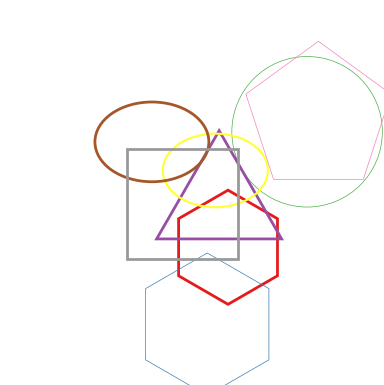[{"shape": "hexagon", "thickness": 2, "radius": 0.74, "center": [0.592, 0.358]}, {"shape": "hexagon", "thickness": 0.5, "radius": 0.92, "center": [0.538, 0.158]}, {"shape": "circle", "thickness": 0.5, "radius": 0.98, "center": [0.798, 0.658]}, {"shape": "triangle", "thickness": 2, "radius": 0.94, "center": [0.569, 0.473]}, {"shape": "oval", "thickness": 1.5, "radius": 0.68, "center": [0.559, 0.557]}, {"shape": "oval", "thickness": 2, "radius": 0.74, "center": [0.395, 0.631]}, {"shape": "pentagon", "thickness": 0.5, "radius": 0.99, "center": [0.827, 0.694]}, {"shape": "square", "thickness": 2, "radius": 0.71, "center": [0.474, 0.471]}]